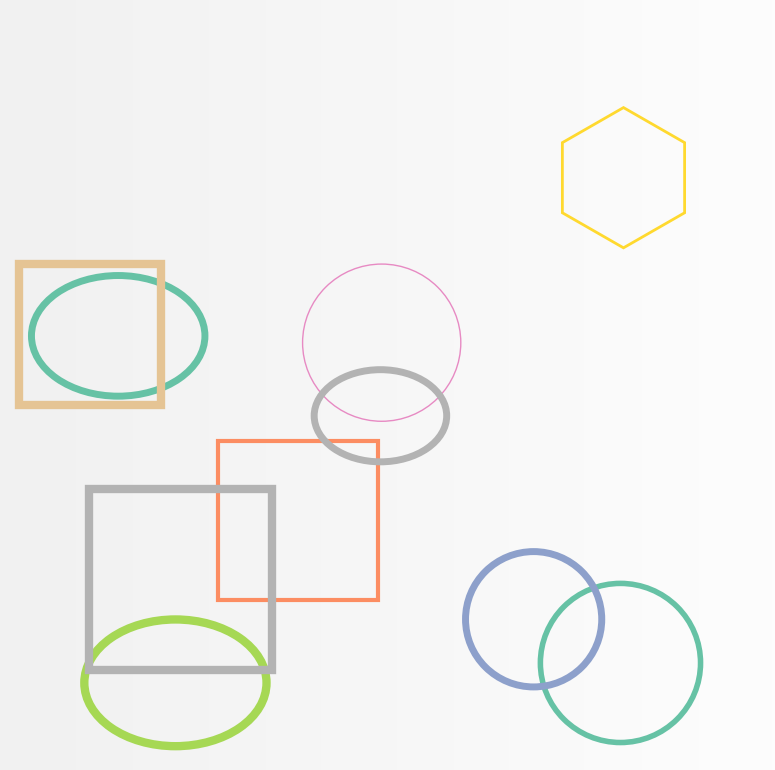[{"shape": "circle", "thickness": 2, "radius": 0.52, "center": [0.801, 0.139]}, {"shape": "oval", "thickness": 2.5, "radius": 0.56, "center": [0.153, 0.564]}, {"shape": "square", "thickness": 1.5, "radius": 0.52, "center": [0.384, 0.324]}, {"shape": "circle", "thickness": 2.5, "radius": 0.44, "center": [0.689, 0.196]}, {"shape": "circle", "thickness": 0.5, "radius": 0.51, "center": [0.493, 0.555]}, {"shape": "oval", "thickness": 3, "radius": 0.59, "center": [0.226, 0.113]}, {"shape": "hexagon", "thickness": 1, "radius": 0.46, "center": [0.804, 0.769]}, {"shape": "square", "thickness": 3, "radius": 0.46, "center": [0.116, 0.566]}, {"shape": "square", "thickness": 3, "radius": 0.59, "center": [0.233, 0.247]}, {"shape": "oval", "thickness": 2.5, "radius": 0.43, "center": [0.491, 0.46]}]